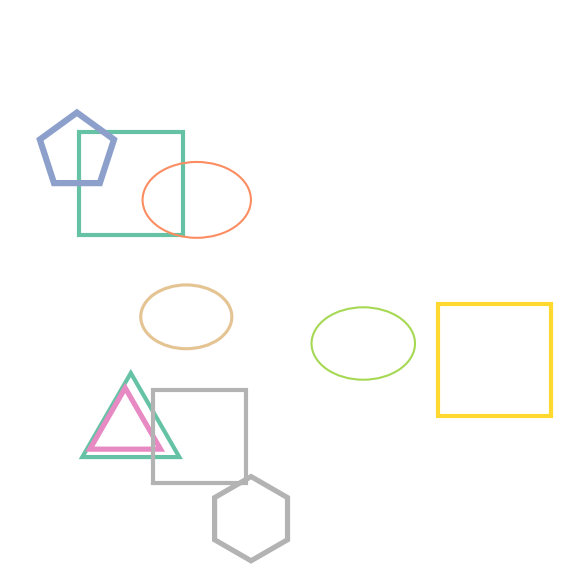[{"shape": "triangle", "thickness": 2, "radius": 0.48, "center": [0.227, 0.256]}, {"shape": "square", "thickness": 2, "radius": 0.45, "center": [0.226, 0.681]}, {"shape": "oval", "thickness": 1, "radius": 0.47, "center": [0.341, 0.653]}, {"shape": "pentagon", "thickness": 3, "radius": 0.34, "center": [0.133, 0.737]}, {"shape": "triangle", "thickness": 2.5, "radius": 0.35, "center": [0.217, 0.257]}, {"shape": "oval", "thickness": 1, "radius": 0.45, "center": [0.629, 0.404]}, {"shape": "square", "thickness": 2, "radius": 0.49, "center": [0.856, 0.376]}, {"shape": "oval", "thickness": 1.5, "radius": 0.39, "center": [0.323, 0.451]}, {"shape": "hexagon", "thickness": 2.5, "radius": 0.36, "center": [0.435, 0.101]}, {"shape": "square", "thickness": 2, "radius": 0.4, "center": [0.345, 0.243]}]